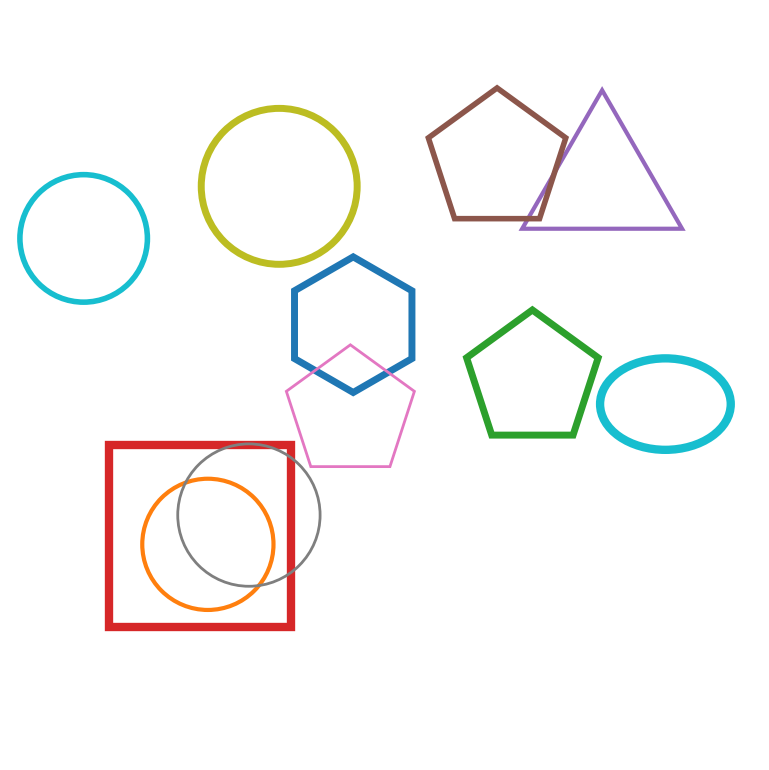[{"shape": "hexagon", "thickness": 2.5, "radius": 0.44, "center": [0.459, 0.578]}, {"shape": "circle", "thickness": 1.5, "radius": 0.43, "center": [0.27, 0.293]}, {"shape": "pentagon", "thickness": 2.5, "radius": 0.45, "center": [0.691, 0.508]}, {"shape": "square", "thickness": 3, "radius": 0.59, "center": [0.26, 0.304]}, {"shape": "triangle", "thickness": 1.5, "radius": 0.6, "center": [0.782, 0.763]}, {"shape": "pentagon", "thickness": 2, "radius": 0.47, "center": [0.646, 0.792]}, {"shape": "pentagon", "thickness": 1, "radius": 0.44, "center": [0.455, 0.465]}, {"shape": "circle", "thickness": 1, "radius": 0.46, "center": [0.323, 0.331]}, {"shape": "circle", "thickness": 2.5, "radius": 0.51, "center": [0.363, 0.758]}, {"shape": "oval", "thickness": 3, "radius": 0.42, "center": [0.864, 0.475]}, {"shape": "circle", "thickness": 2, "radius": 0.41, "center": [0.109, 0.69]}]